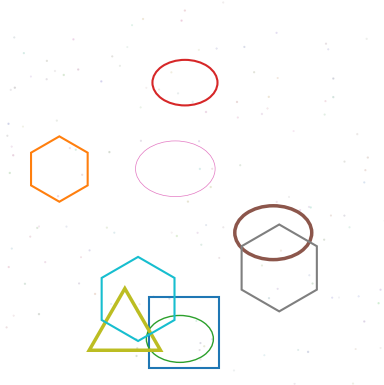[{"shape": "square", "thickness": 1.5, "radius": 0.46, "center": [0.478, 0.137]}, {"shape": "hexagon", "thickness": 1.5, "radius": 0.42, "center": [0.154, 0.561]}, {"shape": "oval", "thickness": 1, "radius": 0.44, "center": [0.467, 0.12]}, {"shape": "oval", "thickness": 1.5, "radius": 0.42, "center": [0.48, 0.785]}, {"shape": "oval", "thickness": 2.5, "radius": 0.5, "center": [0.71, 0.396]}, {"shape": "oval", "thickness": 0.5, "radius": 0.52, "center": [0.455, 0.562]}, {"shape": "hexagon", "thickness": 1.5, "radius": 0.56, "center": [0.725, 0.304]}, {"shape": "triangle", "thickness": 2.5, "radius": 0.53, "center": [0.324, 0.144]}, {"shape": "hexagon", "thickness": 1.5, "radius": 0.55, "center": [0.359, 0.224]}]